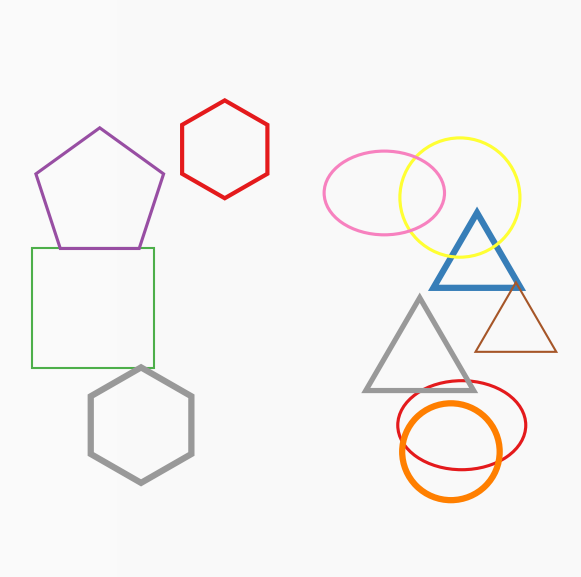[{"shape": "hexagon", "thickness": 2, "radius": 0.42, "center": [0.387, 0.741]}, {"shape": "oval", "thickness": 1.5, "radius": 0.55, "center": [0.794, 0.263]}, {"shape": "triangle", "thickness": 3, "radius": 0.43, "center": [0.821, 0.544]}, {"shape": "square", "thickness": 1, "radius": 0.52, "center": [0.16, 0.466]}, {"shape": "pentagon", "thickness": 1.5, "radius": 0.58, "center": [0.172, 0.662]}, {"shape": "circle", "thickness": 3, "radius": 0.42, "center": [0.776, 0.217]}, {"shape": "circle", "thickness": 1.5, "radius": 0.52, "center": [0.791, 0.657]}, {"shape": "triangle", "thickness": 1, "radius": 0.4, "center": [0.888, 0.43]}, {"shape": "oval", "thickness": 1.5, "radius": 0.52, "center": [0.661, 0.665]}, {"shape": "triangle", "thickness": 2.5, "radius": 0.54, "center": [0.722, 0.376]}, {"shape": "hexagon", "thickness": 3, "radius": 0.5, "center": [0.243, 0.263]}]